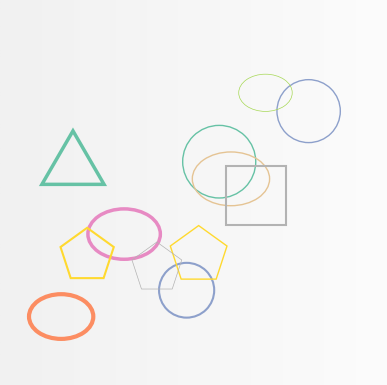[{"shape": "triangle", "thickness": 2.5, "radius": 0.46, "center": [0.188, 0.567]}, {"shape": "circle", "thickness": 1, "radius": 0.47, "center": [0.566, 0.58]}, {"shape": "oval", "thickness": 3, "radius": 0.41, "center": [0.158, 0.178]}, {"shape": "circle", "thickness": 1.5, "radius": 0.36, "center": [0.482, 0.246]}, {"shape": "circle", "thickness": 1, "radius": 0.41, "center": [0.796, 0.711]}, {"shape": "oval", "thickness": 2.5, "radius": 0.47, "center": [0.32, 0.392]}, {"shape": "oval", "thickness": 0.5, "radius": 0.35, "center": [0.685, 0.759]}, {"shape": "pentagon", "thickness": 1, "radius": 0.38, "center": [0.513, 0.337]}, {"shape": "pentagon", "thickness": 1.5, "radius": 0.36, "center": [0.225, 0.336]}, {"shape": "oval", "thickness": 1, "radius": 0.5, "center": [0.596, 0.535]}, {"shape": "pentagon", "thickness": 0.5, "radius": 0.34, "center": [0.405, 0.304]}, {"shape": "square", "thickness": 1.5, "radius": 0.38, "center": [0.661, 0.492]}]